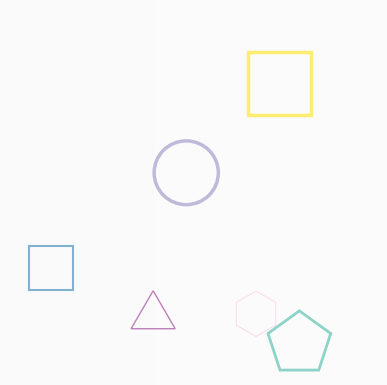[{"shape": "pentagon", "thickness": 2, "radius": 0.43, "center": [0.773, 0.108]}, {"shape": "circle", "thickness": 2.5, "radius": 0.41, "center": [0.481, 0.551]}, {"shape": "square", "thickness": 1.5, "radius": 0.29, "center": [0.131, 0.305]}, {"shape": "hexagon", "thickness": 0.5, "radius": 0.3, "center": [0.661, 0.185]}, {"shape": "triangle", "thickness": 1, "radius": 0.33, "center": [0.395, 0.179]}, {"shape": "square", "thickness": 2.5, "radius": 0.41, "center": [0.721, 0.783]}]